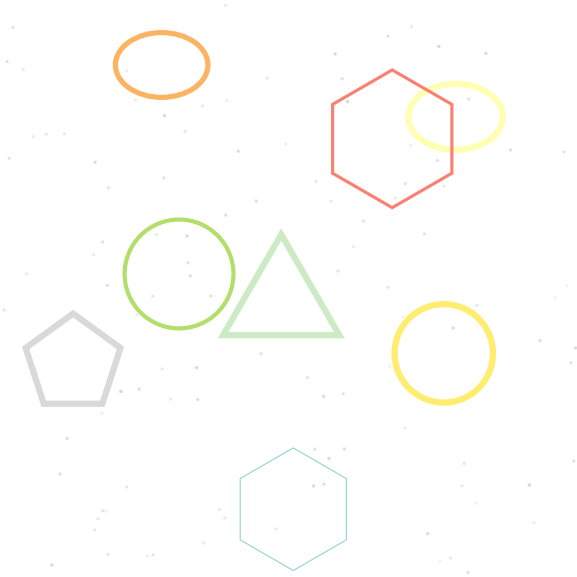[{"shape": "hexagon", "thickness": 0.5, "radius": 0.53, "center": [0.508, 0.117]}, {"shape": "oval", "thickness": 3, "radius": 0.41, "center": [0.789, 0.797]}, {"shape": "hexagon", "thickness": 1.5, "radius": 0.6, "center": [0.679, 0.759]}, {"shape": "oval", "thickness": 2.5, "radius": 0.4, "center": [0.28, 0.887]}, {"shape": "circle", "thickness": 2, "radius": 0.47, "center": [0.31, 0.525]}, {"shape": "pentagon", "thickness": 3, "radius": 0.43, "center": [0.127, 0.37]}, {"shape": "triangle", "thickness": 3, "radius": 0.58, "center": [0.487, 0.477]}, {"shape": "circle", "thickness": 3, "radius": 0.43, "center": [0.768, 0.387]}]